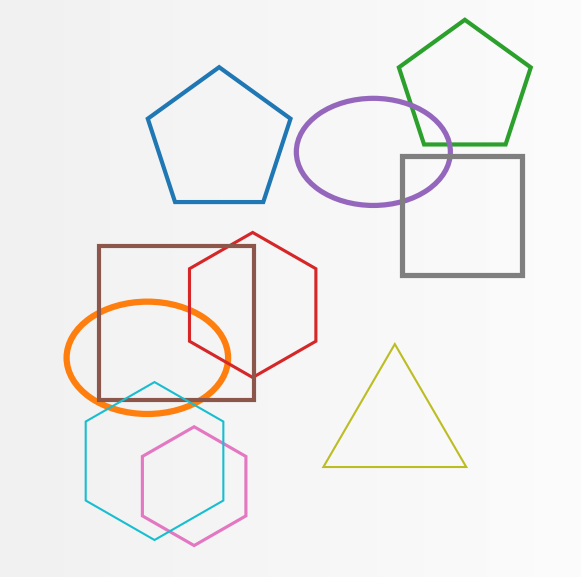[{"shape": "pentagon", "thickness": 2, "radius": 0.65, "center": [0.377, 0.754]}, {"shape": "oval", "thickness": 3, "radius": 0.69, "center": [0.253, 0.38]}, {"shape": "pentagon", "thickness": 2, "radius": 0.6, "center": [0.8, 0.846]}, {"shape": "hexagon", "thickness": 1.5, "radius": 0.63, "center": [0.435, 0.471]}, {"shape": "oval", "thickness": 2.5, "radius": 0.66, "center": [0.642, 0.736]}, {"shape": "square", "thickness": 2, "radius": 0.67, "center": [0.304, 0.44]}, {"shape": "hexagon", "thickness": 1.5, "radius": 0.51, "center": [0.334, 0.157]}, {"shape": "square", "thickness": 2.5, "radius": 0.51, "center": [0.795, 0.626]}, {"shape": "triangle", "thickness": 1, "radius": 0.71, "center": [0.679, 0.261]}, {"shape": "hexagon", "thickness": 1, "radius": 0.68, "center": [0.266, 0.201]}]